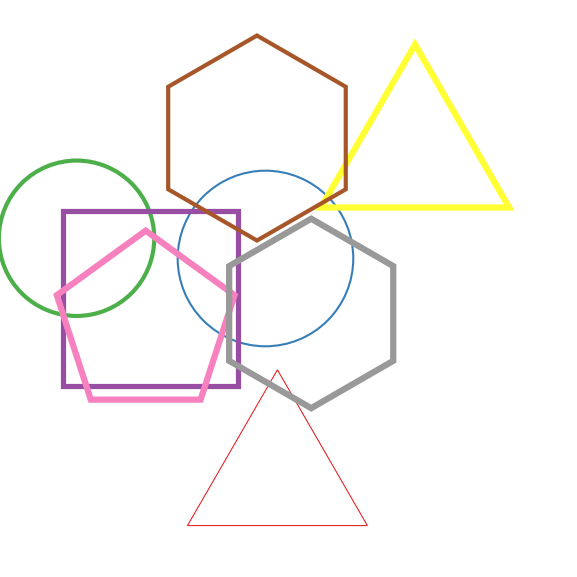[{"shape": "triangle", "thickness": 0.5, "radius": 0.9, "center": [0.48, 0.179]}, {"shape": "circle", "thickness": 1, "radius": 0.76, "center": [0.46, 0.552]}, {"shape": "circle", "thickness": 2, "radius": 0.67, "center": [0.133, 0.587]}, {"shape": "square", "thickness": 2.5, "radius": 0.76, "center": [0.26, 0.482]}, {"shape": "triangle", "thickness": 3, "radius": 0.94, "center": [0.719, 0.734]}, {"shape": "hexagon", "thickness": 2, "radius": 0.89, "center": [0.445, 0.76]}, {"shape": "pentagon", "thickness": 3, "radius": 0.81, "center": [0.252, 0.438]}, {"shape": "hexagon", "thickness": 3, "radius": 0.82, "center": [0.539, 0.456]}]